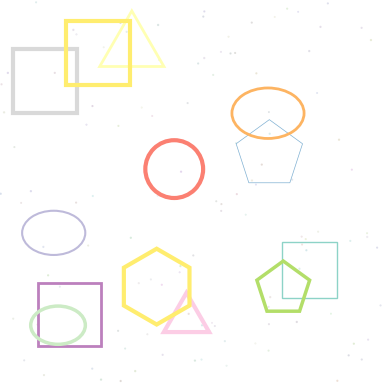[{"shape": "square", "thickness": 1, "radius": 0.36, "center": [0.804, 0.299]}, {"shape": "triangle", "thickness": 2, "radius": 0.48, "center": [0.342, 0.875]}, {"shape": "oval", "thickness": 1.5, "radius": 0.41, "center": [0.139, 0.395]}, {"shape": "circle", "thickness": 3, "radius": 0.38, "center": [0.453, 0.561]}, {"shape": "pentagon", "thickness": 0.5, "radius": 0.45, "center": [0.7, 0.599]}, {"shape": "oval", "thickness": 2, "radius": 0.47, "center": [0.696, 0.706]}, {"shape": "pentagon", "thickness": 2.5, "radius": 0.36, "center": [0.736, 0.25]}, {"shape": "triangle", "thickness": 3, "radius": 0.34, "center": [0.484, 0.171]}, {"shape": "square", "thickness": 3, "radius": 0.42, "center": [0.116, 0.789]}, {"shape": "square", "thickness": 2, "radius": 0.41, "center": [0.181, 0.183]}, {"shape": "oval", "thickness": 2.5, "radius": 0.35, "center": [0.151, 0.155]}, {"shape": "square", "thickness": 3, "radius": 0.42, "center": [0.255, 0.864]}, {"shape": "hexagon", "thickness": 3, "radius": 0.49, "center": [0.407, 0.256]}]